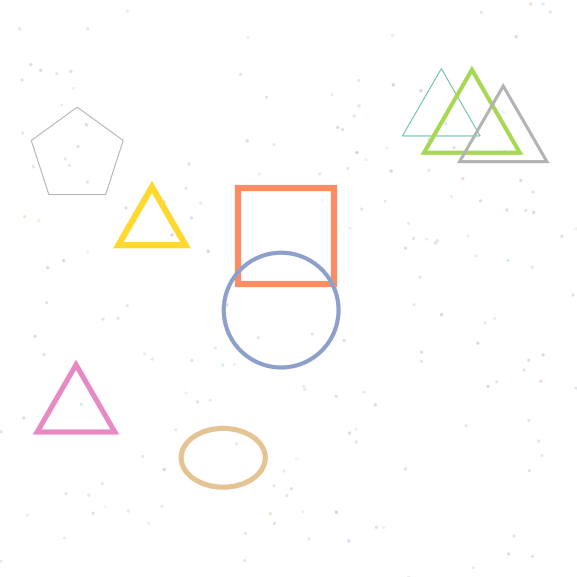[{"shape": "triangle", "thickness": 0.5, "radius": 0.39, "center": [0.764, 0.803]}, {"shape": "square", "thickness": 3, "radius": 0.42, "center": [0.496, 0.591]}, {"shape": "circle", "thickness": 2, "radius": 0.5, "center": [0.487, 0.462]}, {"shape": "triangle", "thickness": 2.5, "radius": 0.39, "center": [0.132, 0.29]}, {"shape": "triangle", "thickness": 2, "radius": 0.48, "center": [0.817, 0.783]}, {"shape": "triangle", "thickness": 3, "radius": 0.34, "center": [0.263, 0.608]}, {"shape": "oval", "thickness": 2.5, "radius": 0.36, "center": [0.387, 0.206]}, {"shape": "pentagon", "thickness": 0.5, "radius": 0.42, "center": [0.134, 0.73]}, {"shape": "triangle", "thickness": 1.5, "radius": 0.44, "center": [0.871, 0.763]}]